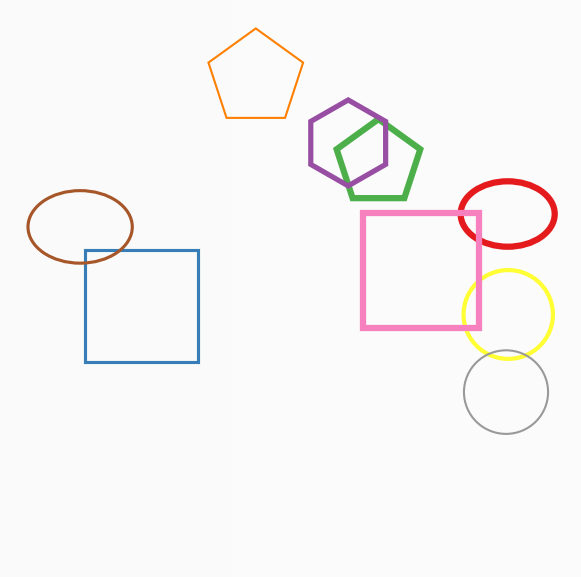[{"shape": "oval", "thickness": 3, "radius": 0.4, "center": [0.873, 0.629]}, {"shape": "square", "thickness": 1.5, "radius": 0.49, "center": [0.243, 0.469]}, {"shape": "pentagon", "thickness": 3, "radius": 0.38, "center": [0.651, 0.717]}, {"shape": "hexagon", "thickness": 2.5, "radius": 0.37, "center": [0.599, 0.752]}, {"shape": "pentagon", "thickness": 1, "radius": 0.43, "center": [0.44, 0.864]}, {"shape": "circle", "thickness": 2, "radius": 0.38, "center": [0.874, 0.455]}, {"shape": "oval", "thickness": 1.5, "radius": 0.45, "center": [0.138, 0.606]}, {"shape": "square", "thickness": 3, "radius": 0.5, "center": [0.724, 0.531]}, {"shape": "circle", "thickness": 1, "radius": 0.36, "center": [0.871, 0.32]}]